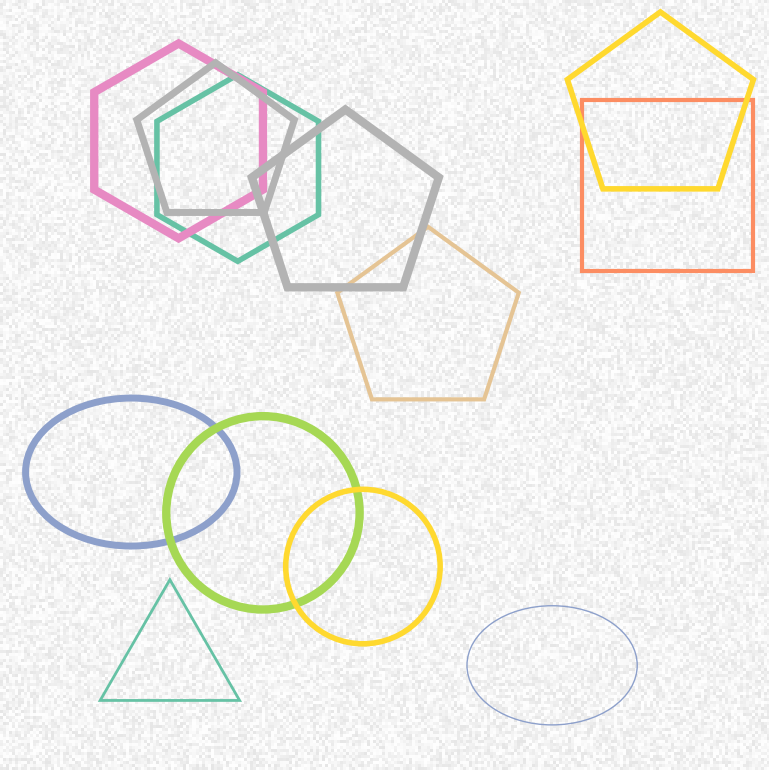[{"shape": "hexagon", "thickness": 2, "radius": 0.61, "center": [0.309, 0.782]}, {"shape": "triangle", "thickness": 1, "radius": 0.52, "center": [0.221, 0.143]}, {"shape": "square", "thickness": 1.5, "radius": 0.56, "center": [0.867, 0.759]}, {"shape": "oval", "thickness": 0.5, "radius": 0.55, "center": [0.717, 0.136]}, {"shape": "oval", "thickness": 2.5, "radius": 0.69, "center": [0.171, 0.387]}, {"shape": "hexagon", "thickness": 3, "radius": 0.63, "center": [0.232, 0.817]}, {"shape": "circle", "thickness": 3, "radius": 0.63, "center": [0.341, 0.334]}, {"shape": "pentagon", "thickness": 2, "radius": 0.63, "center": [0.858, 0.857]}, {"shape": "circle", "thickness": 2, "radius": 0.5, "center": [0.471, 0.264]}, {"shape": "pentagon", "thickness": 1.5, "radius": 0.62, "center": [0.556, 0.582]}, {"shape": "pentagon", "thickness": 2.5, "radius": 0.54, "center": [0.28, 0.811]}, {"shape": "pentagon", "thickness": 3, "radius": 0.64, "center": [0.449, 0.73]}]